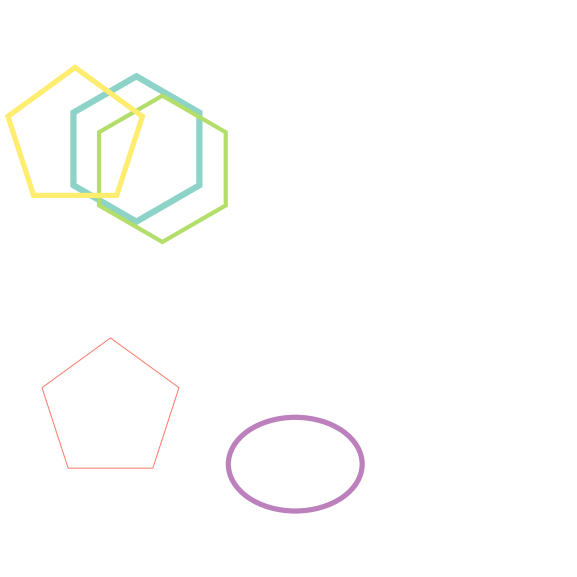[{"shape": "hexagon", "thickness": 3, "radius": 0.63, "center": [0.236, 0.741]}, {"shape": "pentagon", "thickness": 0.5, "radius": 0.62, "center": [0.191, 0.289]}, {"shape": "hexagon", "thickness": 2, "radius": 0.63, "center": [0.281, 0.707]}, {"shape": "oval", "thickness": 2.5, "radius": 0.58, "center": [0.511, 0.195]}, {"shape": "pentagon", "thickness": 2.5, "radius": 0.61, "center": [0.13, 0.76]}]